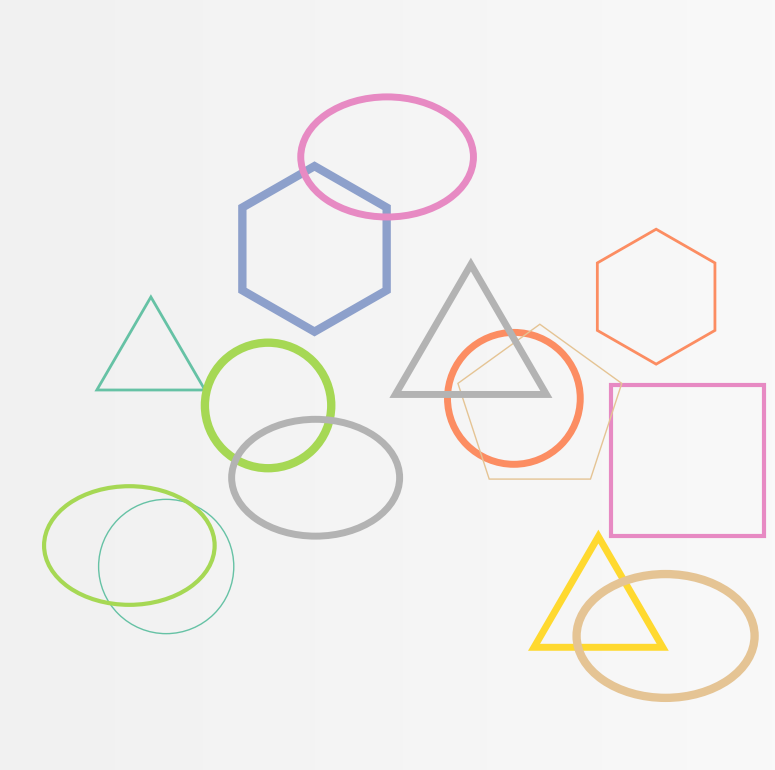[{"shape": "circle", "thickness": 0.5, "radius": 0.44, "center": [0.214, 0.264]}, {"shape": "triangle", "thickness": 1, "radius": 0.4, "center": [0.195, 0.534]}, {"shape": "hexagon", "thickness": 1, "radius": 0.44, "center": [0.847, 0.615]}, {"shape": "circle", "thickness": 2.5, "radius": 0.43, "center": [0.663, 0.483]}, {"shape": "hexagon", "thickness": 3, "radius": 0.54, "center": [0.406, 0.677]}, {"shape": "oval", "thickness": 2.5, "radius": 0.56, "center": [0.499, 0.796]}, {"shape": "square", "thickness": 1.5, "radius": 0.49, "center": [0.887, 0.402]}, {"shape": "circle", "thickness": 3, "radius": 0.41, "center": [0.346, 0.473]}, {"shape": "oval", "thickness": 1.5, "radius": 0.55, "center": [0.167, 0.292]}, {"shape": "triangle", "thickness": 2.5, "radius": 0.48, "center": [0.772, 0.207]}, {"shape": "pentagon", "thickness": 0.5, "radius": 0.56, "center": [0.697, 0.468]}, {"shape": "oval", "thickness": 3, "radius": 0.57, "center": [0.859, 0.174]}, {"shape": "oval", "thickness": 2.5, "radius": 0.54, "center": [0.407, 0.38]}, {"shape": "triangle", "thickness": 2.5, "radius": 0.56, "center": [0.608, 0.544]}]